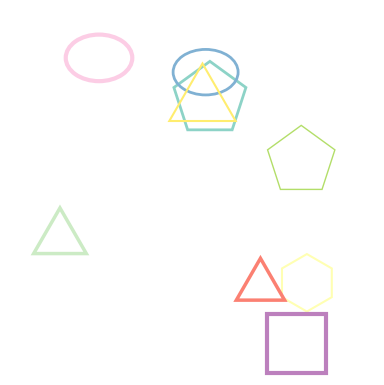[{"shape": "pentagon", "thickness": 2, "radius": 0.49, "center": [0.545, 0.742]}, {"shape": "hexagon", "thickness": 1.5, "radius": 0.37, "center": [0.797, 0.265]}, {"shape": "triangle", "thickness": 2.5, "radius": 0.36, "center": [0.677, 0.257]}, {"shape": "oval", "thickness": 2, "radius": 0.42, "center": [0.534, 0.813]}, {"shape": "pentagon", "thickness": 1, "radius": 0.46, "center": [0.782, 0.582]}, {"shape": "oval", "thickness": 3, "radius": 0.43, "center": [0.257, 0.85]}, {"shape": "square", "thickness": 3, "radius": 0.38, "center": [0.769, 0.108]}, {"shape": "triangle", "thickness": 2.5, "radius": 0.39, "center": [0.156, 0.381]}, {"shape": "triangle", "thickness": 1.5, "radius": 0.5, "center": [0.526, 0.735]}]